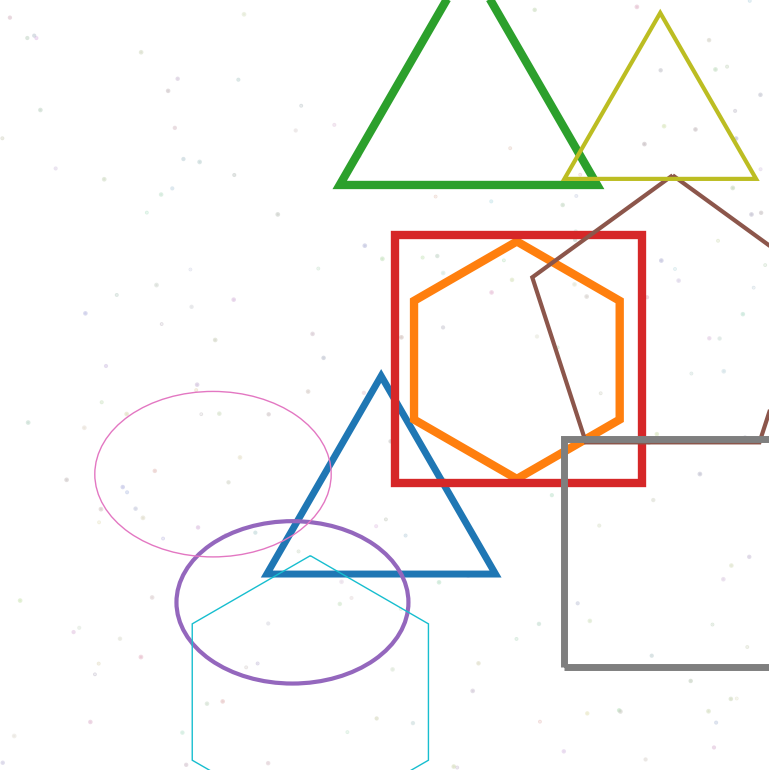[{"shape": "triangle", "thickness": 2.5, "radius": 0.86, "center": [0.495, 0.34]}, {"shape": "hexagon", "thickness": 3, "radius": 0.77, "center": [0.671, 0.532]}, {"shape": "triangle", "thickness": 3, "radius": 0.97, "center": [0.608, 0.856]}, {"shape": "square", "thickness": 3, "radius": 0.8, "center": [0.673, 0.534]}, {"shape": "oval", "thickness": 1.5, "radius": 0.75, "center": [0.38, 0.218]}, {"shape": "pentagon", "thickness": 1.5, "radius": 0.96, "center": [0.874, 0.581]}, {"shape": "oval", "thickness": 0.5, "radius": 0.77, "center": [0.277, 0.384]}, {"shape": "square", "thickness": 2.5, "radius": 0.74, "center": [0.881, 0.281]}, {"shape": "triangle", "thickness": 1.5, "radius": 0.72, "center": [0.857, 0.84]}, {"shape": "hexagon", "thickness": 0.5, "radius": 0.89, "center": [0.403, 0.101]}]